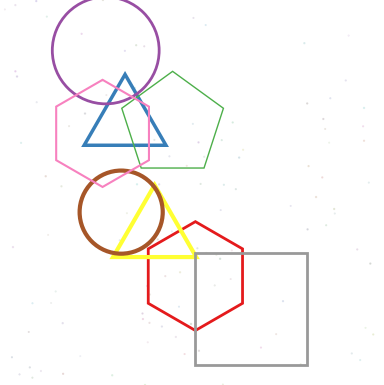[{"shape": "hexagon", "thickness": 2, "radius": 0.71, "center": [0.508, 0.283]}, {"shape": "triangle", "thickness": 2.5, "radius": 0.61, "center": [0.325, 0.684]}, {"shape": "pentagon", "thickness": 1, "radius": 0.69, "center": [0.448, 0.676]}, {"shape": "circle", "thickness": 2, "radius": 0.69, "center": [0.275, 0.869]}, {"shape": "triangle", "thickness": 3, "radius": 0.62, "center": [0.402, 0.395]}, {"shape": "circle", "thickness": 3, "radius": 0.54, "center": [0.315, 0.449]}, {"shape": "hexagon", "thickness": 1.5, "radius": 0.7, "center": [0.266, 0.654]}, {"shape": "square", "thickness": 2, "radius": 0.73, "center": [0.652, 0.197]}]